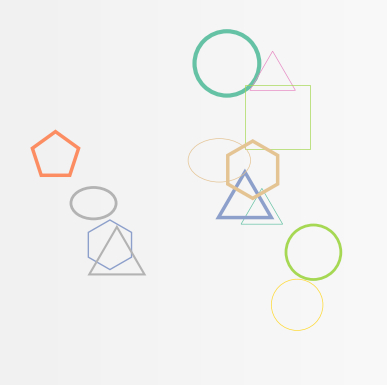[{"shape": "circle", "thickness": 3, "radius": 0.42, "center": [0.586, 0.835]}, {"shape": "triangle", "thickness": 0.5, "radius": 0.31, "center": [0.676, 0.449]}, {"shape": "pentagon", "thickness": 2.5, "radius": 0.31, "center": [0.143, 0.595]}, {"shape": "triangle", "thickness": 2.5, "radius": 0.39, "center": [0.632, 0.474]}, {"shape": "hexagon", "thickness": 1, "radius": 0.32, "center": [0.284, 0.364]}, {"shape": "triangle", "thickness": 0.5, "radius": 0.34, "center": [0.704, 0.799]}, {"shape": "circle", "thickness": 2, "radius": 0.35, "center": [0.809, 0.345]}, {"shape": "square", "thickness": 0.5, "radius": 0.42, "center": [0.716, 0.697]}, {"shape": "circle", "thickness": 0.5, "radius": 0.33, "center": [0.767, 0.208]}, {"shape": "hexagon", "thickness": 2.5, "radius": 0.37, "center": [0.652, 0.559]}, {"shape": "oval", "thickness": 0.5, "radius": 0.4, "center": [0.566, 0.584]}, {"shape": "triangle", "thickness": 1.5, "radius": 0.41, "center": [0.302, 0.328]}, {"shape": "oval", "thickness": 2, "radius": 0.29, "center": [0.241, 0.472]}]